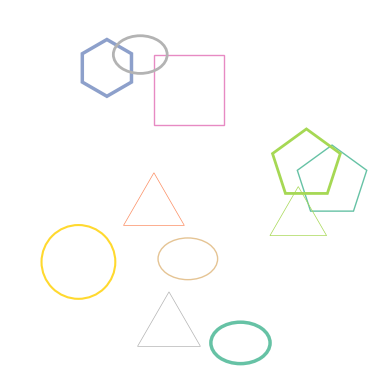[{"shape": "oval", "thickness": 2.5, "radius": 0.38, "center": [0.625, 0.109]}, {"shape": "pentagon", "thickness": 1, "radius": 0.47, "center": [0.862, 0.528]}, {"shape": "triangle", "thickness": 0.5, "radius": 0.46, "center": [0.4, 0.46]}, {"shape": "hexagon", "thickness": 2.5, "radius": 0.37, "center": [0.278, 0.824]}, {"shape": "square", "thickness": 1, "radius": 0.45, "center": [0.49, 0.767]}, {"shape": "triangle", "thickness": 0.5, "radius": 0.42, "center": [0.775, 0.43]}, {"shape": "pentagon", "thickness": 2, "radius": 0.46, "center": [0.796, 0.572]}, {"shape": "circle", "thickness": 1.5, "radius": 0.48, "center": [0.204, 0.32]}, {"shape": "oval", "thickness": 1, "radius": 0.39, "center": [0.488, 0.328]}, {"shape": "triangle", "thickness": 0.5, "radius": 0.47, "center": [0.439, 0.148]}, {"shape": "oval", "thickness": 2, "radius": 0.35, "center": [0.364, 0.858]}]